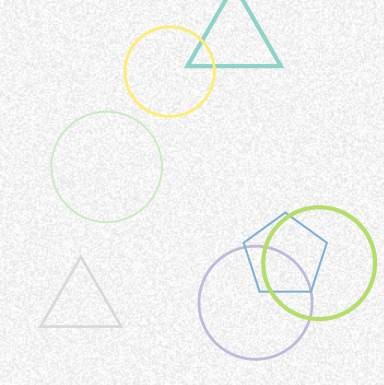[{"shape": "triangle", "thickness": 3, "radius": 0.7, "center": [0.608, 0.898]}, {"shape": "circle", "thickness": 2, "radius": 0.73, "center": [0.664, 0.214]}, {"shape": "pentagon", "thickness": 1.5, "radius": 0.57, "center": [0.741, 0.334]}, {"shape": "circle", "thickness": 3, "radius": 0.73, "center": [0.829, 0.316]}, {"shape": "triangle", "thickness": 2, "radius": 0.6, "center": [0.21, 0.212]}, {"shape": "circle", "thickness": 1.5, "radius": 0.72, "center": [0.277, 0.566]}, {"shape": "circle", "thickness": 2, "radius": 0.58, "center": [0.441, 0.814]}]